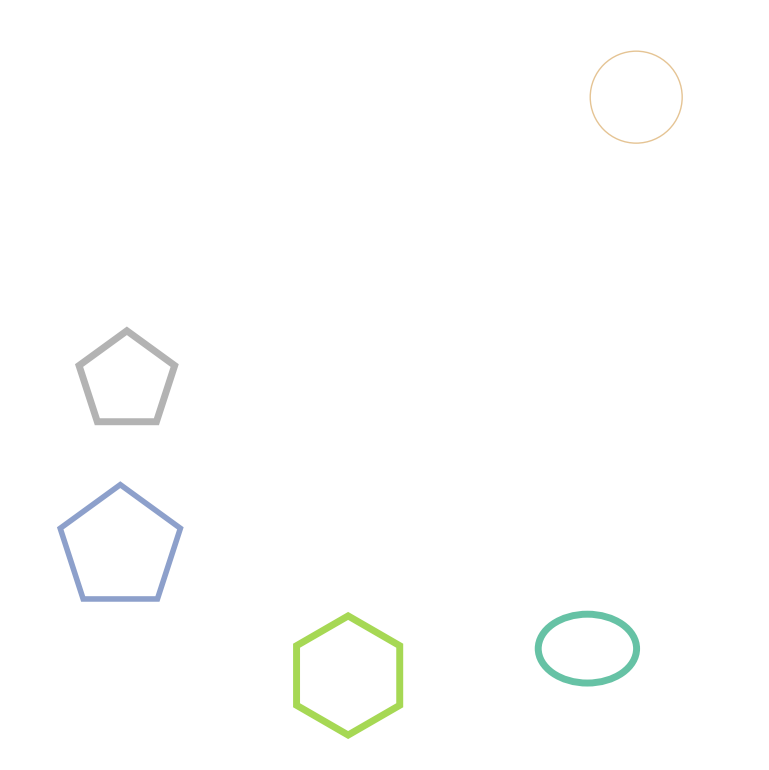[{"shape": "oval", "thickness": 2.5, "radius": 0.32, "center": [0.763, 0.158]}, {"shape": "pentagon", "thickness": 2, "radius": 0.41, "center": [0.156, 0.289]}, {"shape": "hexagon", "thickness": 2.5, "radius": 0.39, "center": [0.452, 0.123]}, {"shape": "circle", "thickness": 0.5, "radius": 0.3, "center": [0.826, 0.874]}, {"shape": "pentagon", "thickness": 2.5, "radius": 0.33, "center": [0.165, 0.505]}]